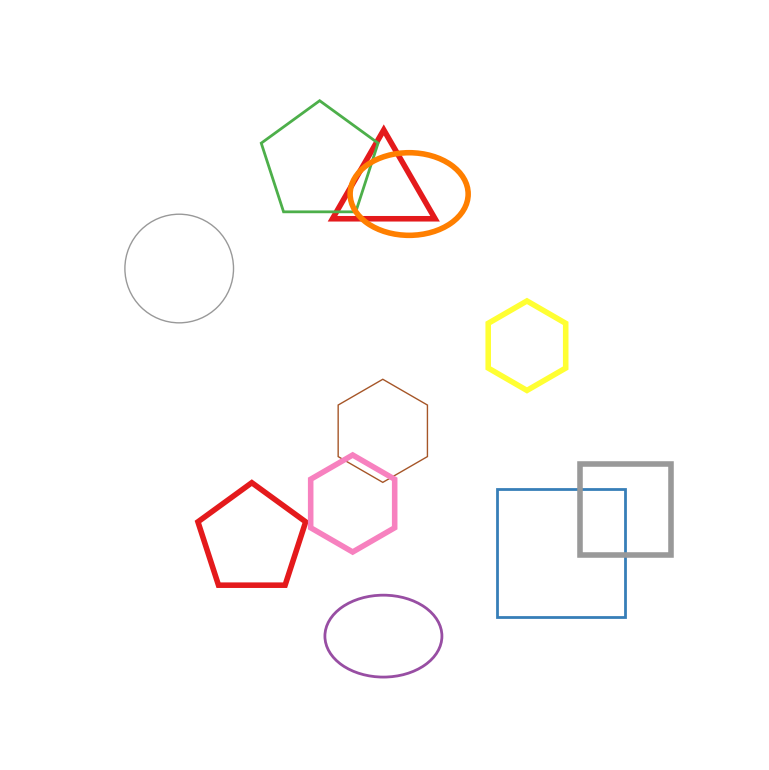[{"shape": "pentagon", "thickness": 2, "radius": 0.37, "center": [0.327, 0.3]}, {"shape": "triangle", "thickness": 2, "radius": 0.38, "center": [0.498, 0.754]}, {"shape": "square", "thickness": 1, "radius": 0.42, "center": [0.729, 0.282]}, {"shape": "pentagon", "thickness": 1, "radius": 0.4, "center": [0.415, 0.789]}, {"shape": "oval", "thickness": 1, "radius": 0.38, "center": [0.498, 0.174]}, {"shape": "oval", "thickness": 2, "radius": 0.38, "center": [0.531, 0.748]}, {"shape": "hexagon", "thickness": 2, "radius": 0.29, "center": [0.684, 0.551]}, {"shape": "hexagon", "thickness": 0.5, "radius": 0.33, "center": [0.497, 0.44]}, {"shape": "hexagon", "thickness": 2, "radius": 0.31, "center": [0.458, 0.346]}, {"shape": "circle", "thickness": 0.5, "radius": 0.35, "center": [0.233, 0.651]}, {"shape": "square", "thickness": 2, "radius": 0.3, "center": [0.813, 0.338]}]